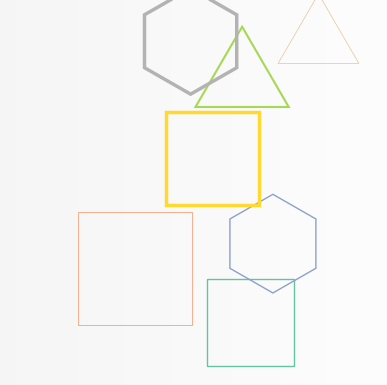[{"shape": "square", "thickness": 1, "radius": 0.56, "center": [0.647, 0.162]}, {"shape": "square", "thickness": 0.5, "radius": 0.74, "center": [0.349, 0.303]}, {"shape": "hexagon", "thickness": 1, "radius": 0.64, "center": [0.704, 0.367]}, {"shape": "triangle", "thickness": 1.5, "radius": 0.69, "center": [0.625, 0.792]}, {"shape": "square", "thickness": 2.5, "radius": 0.6, "center": [0.549, 0.588]}, {"shape": "triangle", "thickness": 0.5, "radius": 0.6, "center": [0.822, 0.895]}, {"shape": "hexagon", "thickness": 2.5, "radius": 0.69, "center": [0.492, 0.893]}]